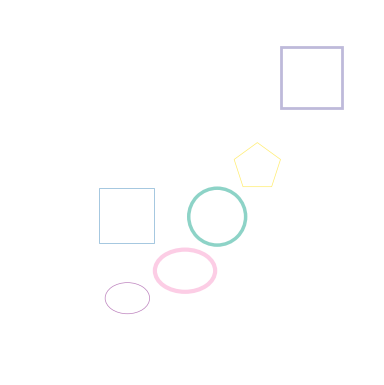[{"shape": "circle", "thickness": 2.5, "radius": 0.37, "center": [0.564, 0.437]}, {"shape": "square", "thickness": 2, "radius": 0.4, "center": [0.809, 0.799]}, {"shape": "square", "thickness": 0.5, "radius": 0.35, "center": [0.328, 0.44]}, {"shape": "oval", "thickness": 3, "radius": 0.39, "center": [0.481, 0.297]}, {"shape": "oval", "thickness": 0.5, "radius": 0.29, "center": [0.331, 0.225]}, {"shape": "pentagon", "thickness": 0.5, "radius": 0.32, "center": [0.668, 0.566]}]